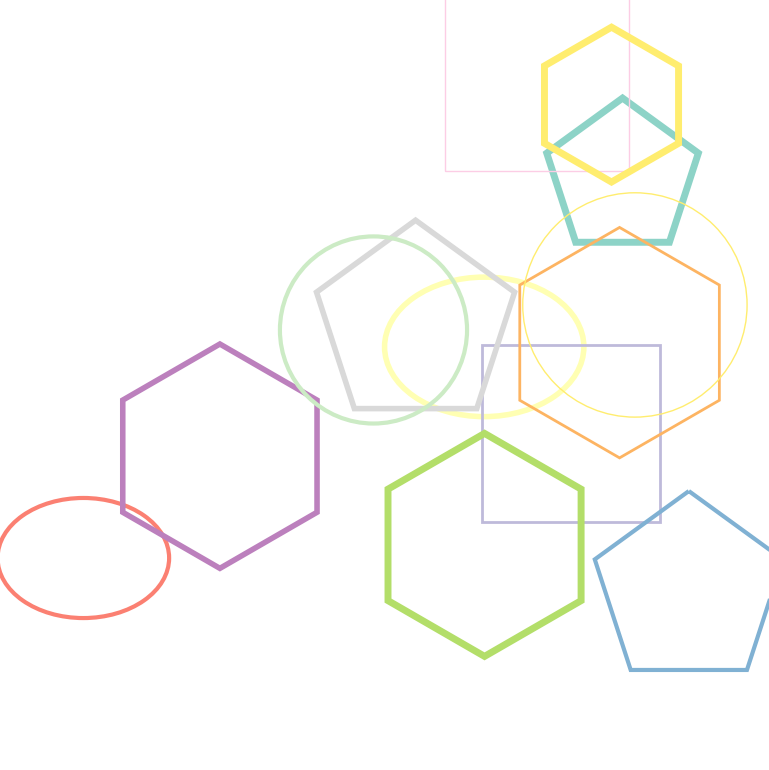[{"shape": "pentagon", "thickness": 2.5, "radius": 0.52, "center": [0.809, 0.769]}, {"shape": "oval", "thickness": 2, "radius": 0.65, "center": [0.629, 0.55]}, {"shape": "square", "thickness": 1, "radius": 0.58, "center": [0.742, 0.437]}, {"shape": "oval", "thickness": 1.5, "radius": 0.56, "center": [0.108, 0.275]}, {"shape": "pentagon", "thickness": 1.5, "radius": 0.64, "center": [0.895, 0.234]}, {"shape": "hexagon", "thickness": 1, "radius": 0.75, "center": [0.805, 0.555]}, {"shape": "hexagon", "thickness": 2.5, "radius": 0.72, "center": [0.629, 0.292]}, {"shape": "square", "thickness": 0.5, "radius": 0.6, "center": [0.698, 0.897]}, {"shape": "pentagon", "thickness": 2, "radius": 0.68, "center": [0.54, 0.579]}, {"shape": "hexagon", "thickness": 2, "radius": 0.73, "center": [0.286, 0.408]}, {"shape": "circle", "thickness": 1.5, "radius": 0.61, "center": [0.485, 0.571]}, {"shape": "hexagon", "thickness": 2.5, "radius": 0.5, "center": [0.794, 0.864]}, {"shape": "circle", "thickness": 0.5, "radius": 0.73, "center": [0.825, 0.604]}]